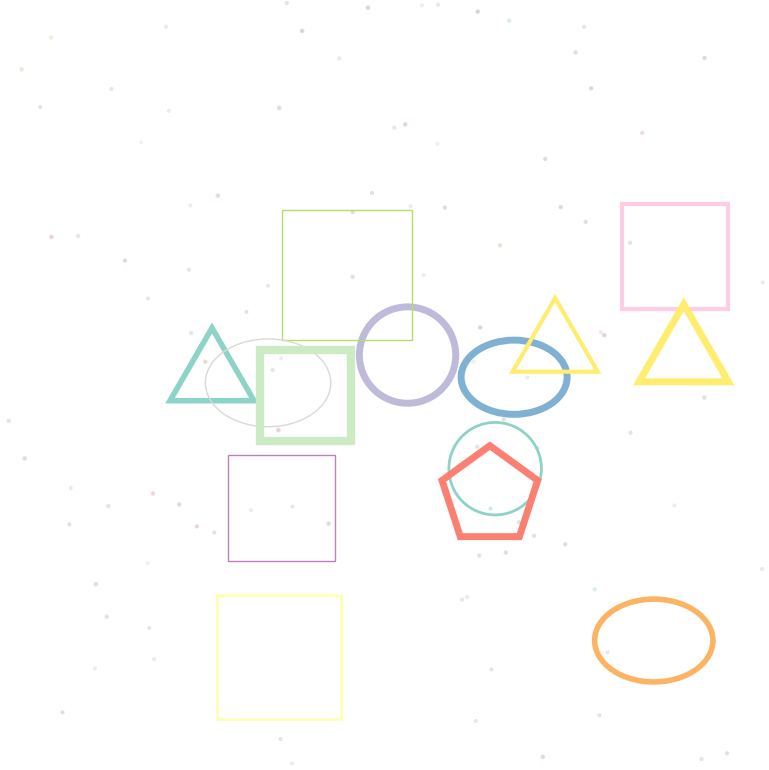[{"shape": "triangle", "thickness": 2, "radius": 0.31, "center": [0.275, 0.511]}, {"shape": "circle", "thickness": 1, "radius": 0.3, "center": [0.643, 0.391]}, {"shape": "square", "thickness": 1, "radius": 0.4, "center": [0.363, 0.146]}, {"shape": "circle", "thickness": 2.5, "radius": 0.31, "center": [0.529, 0.539]}, {"shape": "pentagon", "thickness": 2.5, "radius": 0.33, "center": [0.636, 0.356]}, {"shape": "oval", "thickness": 2.5, "radius": 0.34, "center": [0.668, 0.51]}, {"shape": "oval", "thickness": 2, "radius": 0.38, "center": [0.849, 0.168]}, {"shape": "square", "thickness": 0.5, "radius": 0.42, "center": [0.451, 0.643]}, {"shape": "square", "thickness": 1.5, "radius": 0.34, "center": [0.877, 0.667]}, {"shape": "oval", "thickness": 0.5, "radius": 0.41, "center": [0.348, 0.503]}, {"shape": "square", "thickness": 0.5, "radius": 0.35, "center": [0.366, 0.34]}, {"shape": "square", "thickness": 3, "radius": 0.3, "center": [0.397, 0.486]}, {"shape": "triangle", "thickness": 1.5, "radius": 0.32, "center": [0.721, 0.549]}, {"shape": "triangle", "thickness": 2.5, "radius": 0.34, "center": [0.888, 0.538]}]